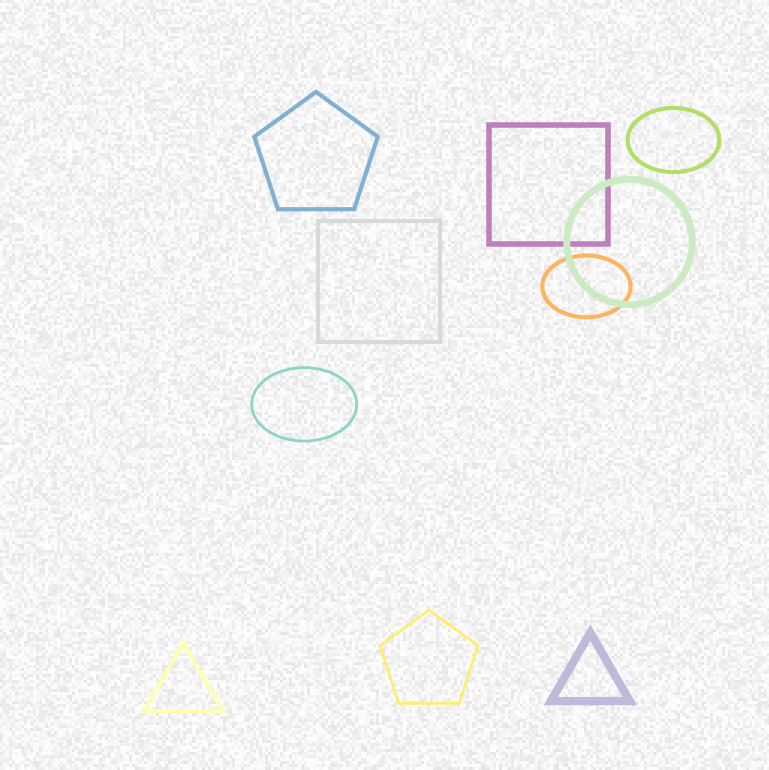[{"shape": "oval", "thickness": 1, "radius": 0.34, "center": [0.395, 0.475]}, {"shape": "triangle", "thickness": 1.5, "radius": 0.3, "center": [0.238, 0.106]}, {"shape": "triangle", "thickness": 3, "radius": 0.3, "center": [0.767, 0.119]}, {"shape": "pentagon", "thickness": 1.5, "radius": 0.42, "center": [0.41, 0.796]}, {"shape": "oval", "thickness": 1.5, "radius": 0.29, "center": [0.762, 0.628]}, {"shape": "oval", "thickness": 1.5, "radius": 0.3, "center": [0.875, 0.818]}, {"shape": "square", "thickness": 1.5, "radius": 0.4, "center": [0.493, 0.634]}, {"shape": "square", "thickness": 2, "radius": 0.38, "center": [0.712, 0.76]}, {"shape": "circle", "thickness": 2.5, "radius": 0.41, "center": [0.818, 0.686]}, {"shape": "pentagon", "thickness": 1, "radius": 0.33, "center": [0.557, 0.141]}]